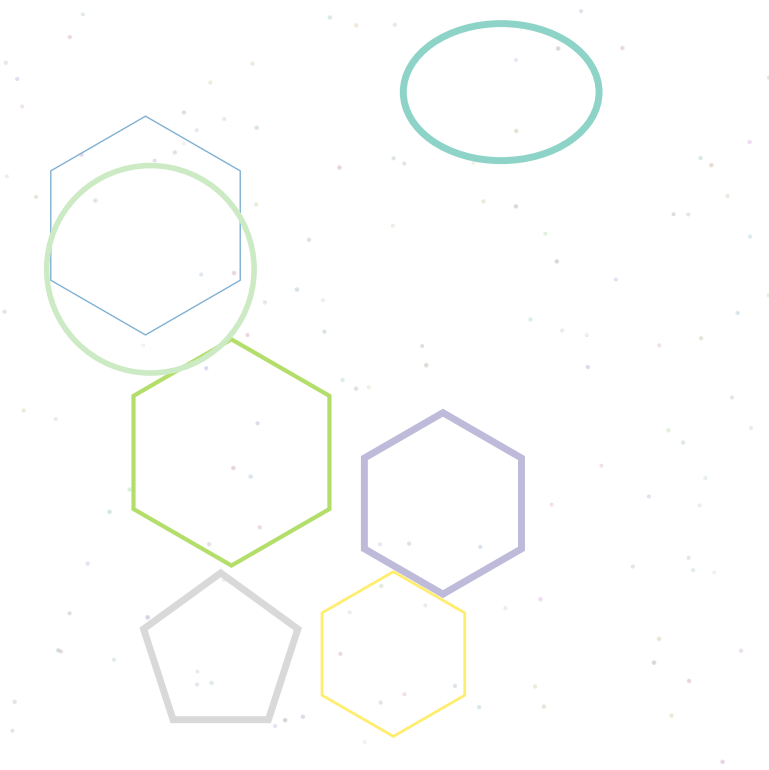[{"shape": "oval", "thickness": 2.5, "radius": 0.64, "center": [0.651, 0.88]}, {"shape": "hexagon", "thickness": 2.5, "radius": 0.59, "center": [0.575, 0.346]}, {"shape": "hexagon", "thickness": 0.5, "radius": 0.71, "center": [0.189, 0.707]}, {"shape": "hexagon", "thickness": 1.5, "radius": 0.73, "center": [0.301, 0.412]}, {"shape": "pentagon", "thickness": 2.5, "radius": 0.53, "center": [0.287, 0.151]}, {"shape": "circle", "thickness": 2, "radius": 0.67, "center": [0.195, 0.65]}, {"shape": "hexagon", "thickness": 1, "radius": 0.53, "center": [0.511, 0.151]}]